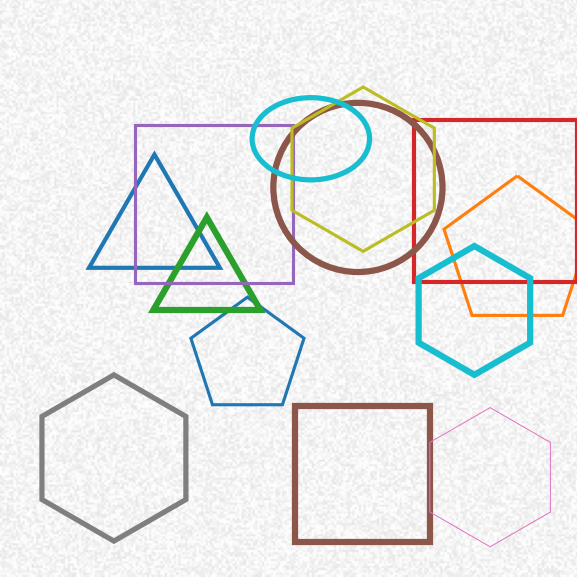[{"shape": "triangle", "thickness": 2, "radius": 0.65, "center": [0.267, 0.601]}, {"shape": "pentagon", "thickness": 1.5, "radius": 0.51, "center": [0.429, 0.382]}, {"shape": "pentagon", "thickness": 1.5, "radius": 0.67, "center": [0.896, 0.561]}, {"shape": "triangle", "thickness": 3, "radius": 0.53, "center": [0.358, 0.516]}, {"shape": "square", "thickness": 2, "radius": 0.7, "center": [0.858, 0.651]}, {"shape": "square", "thickness": 1.5, "radius": 0.68, "center": [0.37, 0.646]}, {"shape": "square", "thickness": 3, "radius": 0.59, "center": [0.628, 0.178]}, {"shape": "circle", "thickness": 3, "radius": 0.73, "center": [0.62, 0.675]}, {"shape": "hexagon", "thickness": 0.5, "radius": 0.6, "center": [0.849, 0.173]}, {"shape": "hexagon", "thickness": 2.5, "radius": 0.72, "center": [0.197, 0.206]}, {"shape": "hexagon", "thickness": 1.5, "radius": 0.71, "center": [0.629, 0.706]}, {"shape": "oval", "thickness": 2.5, "radius": 0.51, "center": [0.538, 0.759]}, {"shape": "hexagon", "thickness": 3, "radius": 0.56, "center": [0.821, 0.462]}]